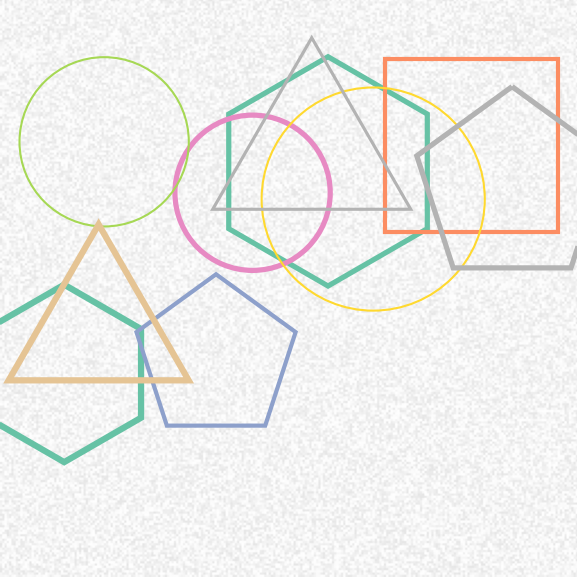[{"shape": "hexagon", "thickness": 3, "radius": 0.77, "center": [0.111, 0.353]}, {"shape": "hexagon", "thickness": 2.5, "radius": 0.99, "center": [0.568, 0.702]}, {"shape": "square", "thickness": 2, "radius": 0.75, "center": [0.816, 0.747]}, {"shape": "pentagon", "thickness": 2, "radius": 0.72, "center": [0.374, 0.379]}, {"shape": "circle", "thickness": 2.5, "radius": 0.67, "center": [0.437, 0.665]}, {"shape": "circle", "thickness": 1, "radius": 0.73, "center": [0.18, 0.754]}, {"shape": "circle", "thickness": 1, "radius": 0.97, "center": [0.646, 0.654]}, {"shape": "triangle", "thickness": 3, "radius": 0.9, "center": [0.171, 0.431]}, {"shape": "pentagon", "thickness": 2.5, "radius": 0.87, "center": [0.887, 0.676]}, {"shape": "triangle", "thickness": 1.5, "radius": 0.99, "center": [0.54, 0.736]}]